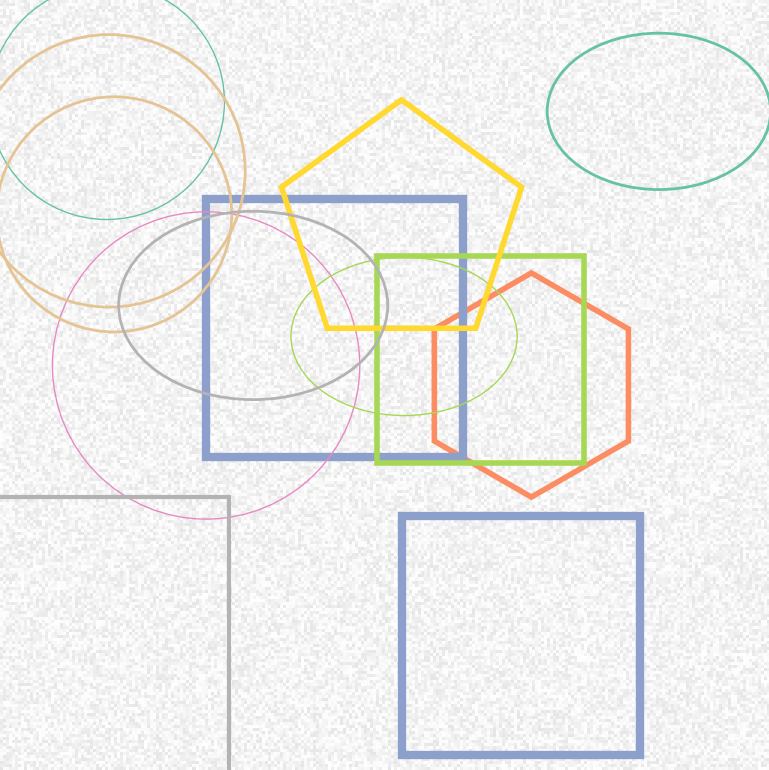[{"shape": "circle", "thickness": 0.5, "radius": 0.76, "center": [0.139, 0.868]}, {"shape": "oval", "thickness": 1, "radius": 0.73, "center": [0.856, 0.855]}, {"shape": "hexagon", "thickness": 2, "radius": 0.73, "center": [0.69, 0.5]}, {"shape": "square", "thickness": 3, "radius": 0.77, "center": [0.677, 0.175]}, {"shape": "square", "thickness": 3, "radius": 0.84, "center": [0.434, 0.574]}, {"shape": "circle", "thickness": 0.5, "radius": 1.0, "center": [0.268, 0.525]}, {"shape": "square", "thickness": 2, "radius": 0.67, "center": [0.624, 0.533]}, {"shape": "oval", "thickness": 0.5, "radius": 0.73, "center": [0.525, 0.563]}, {"shape": "pentagon", "thickness": 2, "radius": 0.82, "center": [0.521, 0.706]}, {"shape": "circle", "thickness": 1, "radius": 0.76, "center": [0.148, 0.722]}, {"shape": "circle", "thickness": 1, "radius": 0.88, "center": [0.141, 0.778]}, {"shape": "oval", "thickness": 1, "radius": 0.87, "center": [0.329, 0.603]}, {"shape": "square", "thickness": 1.5, "radius": 0.91, "center": [0.115, 0.173]}]